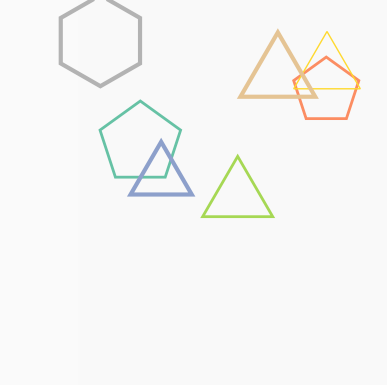[{"shape": "pentagon", "thickness": 2, "radius": 0.55, "center": [0.362, 0.628]}, {"shape": "pentagon", "thickness": 2, "radius": 0.44, "center": [0.842, 0.763]}, {"shape": "triangle", "thickness": 3, "radius": 0.46, "center": [0.416, 0.54]}, {"shape": "triangle", "thickness": 2, "radius": 0.52, "center": [0.613, 0.489]}, {"shape": "triangle", "thickness": 1, "radius": 0.5, "center": [0.844, 0.819]}, {"shape": "triangle", "thickness": 3, "radius": 0.56, "center": [0.717, 0.804]}, {"shape": "hexagon", "thickness": 3, "radius": 0.59, "center": [0.259, 0.894]}]